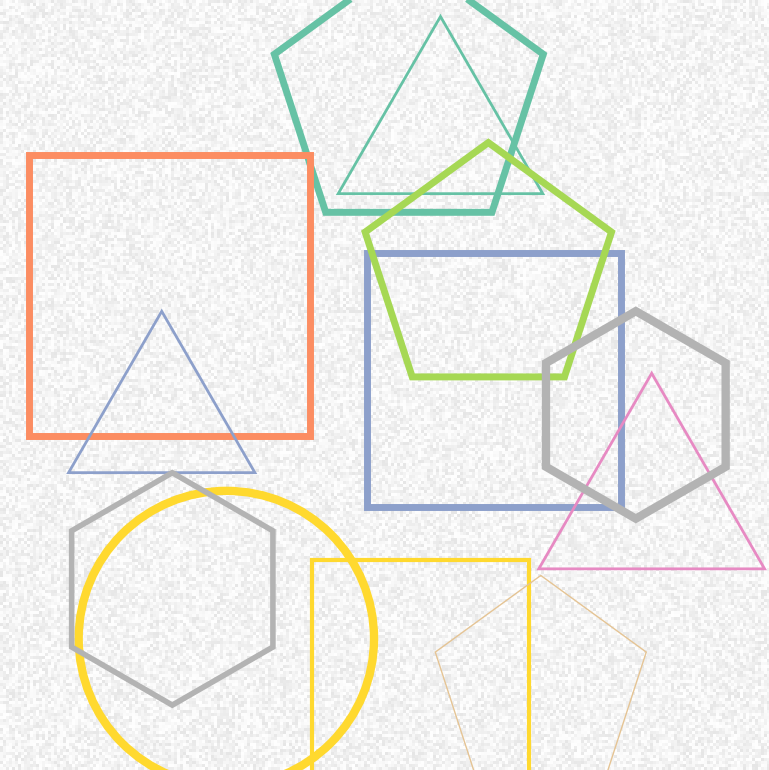[{"shape": "pentagon", "thickness": 2.5, "radius": 0.92, "center": [0.531, 0.873]}, {"shape": "triangle", "thickness": 1, "radius": 0.77, "center": [0.572, 0.825]}, {"shape": "square", "thickness": 2.5, "radius": 0.91, "center": [0.22, 0.617]}, {"shape": "triangle", "thickness": 1, "radius": 0.7, "center": [0.21, 0.456]}, {"shape": "square", "thickness": 2.5, "radius": 0.82, "center": [0.642, 0.507]}, {"shape": "triangle", "thickness": 1, "radius": 0.85, "center": [0.846, 0.346]}, {"shape": "pentagon", "thickness": 2.5, "radius": 0.84, "center": [0.634, 0.647]}, {"shape": "circle", "thickness": 3, "radius": 0.96, "center": [0.294, 0.171]}, {"shape": "square", "thickness": 1.5, "radius": 0.7, "center": [0.546, 0.132]}, {"shape": "pentagon", "thickness": 0.5, "radius": 0.72, "center": [0.702, 0.109]}, {"shape": "hexagon", "thickness": 2, "radius": 0.75, "center": [0.224, 0.235]}, {"shape": "hexagon", "thickness": 3, "radius": 0.67, "center": [0.826, 0.461]}]